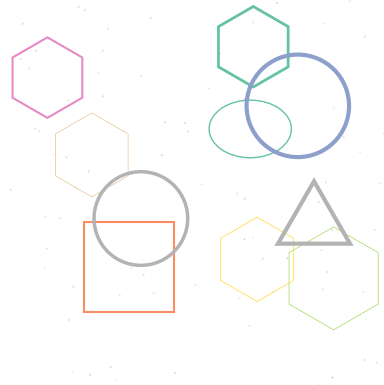[{"shape": "hexagon", "thickness": 2, "radius": 0.52, "center": [0.658, 0.879]}, {"shape": "oval", "thickness": 1, "radius": 0.53, "center": [0.65, 0.665]}, {"shape": "square", "thickness": 1.5, "radius": 0.59, "center": [0.335, 0.306]}, {"shape": "circle", "thickness": 3, "radius": 0.67, "center": [0.774, 0.725]}, {"shape": "hexagon", "thickness": 1.5, "radius": 0.52, "center": [0.123, 0.798]}, {"shape": "hexagon", "thickness": 0.5, "radius": 0.67, "center": [0.867, 0.277]}, {"shape": "hexagon", "thickness": 0.5, "radius": 0.55, "center": [0.668, 0.326]}, {"shape": "hexagon", "thickness": 0.5, "radius": 0.54, "center": [0.238, 0.598]}, {"shape": "triangle", "thickness": 3, "radius": 0.54, "center": [0.816, 0.421]}, {"shape": "circle", "thickness": 2.5, "radius": 0.61, "center": [0.366, 0.432]}]